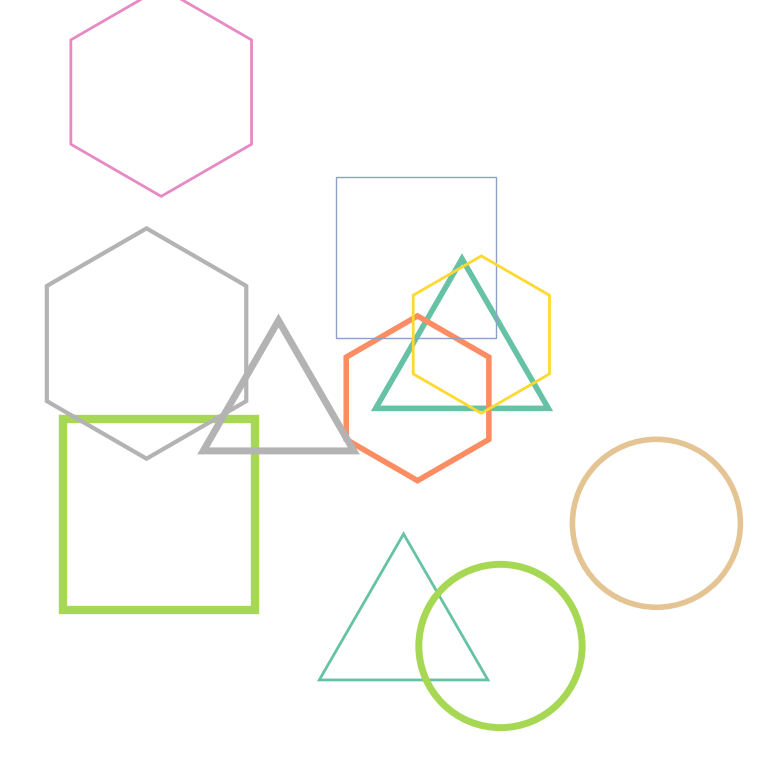[{"shape": "triangle", "thickness": 2, "radius": 0.65, "center": [0.6, 0.534]}, {"shape": "triangle", "thickness": 1, "radius": 0.63, "center": [0.524, 0.18]}, {"shape": "hexagon", "thickness": 2, "radius": 0.53, "center": [0.542, 0.483]}, {"shape": "square", "thickness": 0.5, "radius": 0.52, "center": [0.541, 0.665]}, {"shape": "hexagon", "thickness": 1, "radius": 0.68, "center": [0.209, 0.88]}, {"shape": "square", "thickness": 3, "radius": 0.62, "center": [0.206, 0.332]}, {"shape": "circle", "thickness": 2.5, "radius": 0.53, "center": [0.65, 0.161]}, {"shape": "hexagon", "thickness": 1, "radius": 0.51, "center": [0.625, 0.565]}, {"shape": "circle", "thickness": 2, "radius": 0.55, "center": [0.852, 0.32]}, {"shape": "triangle", "thickness": 2.5, "radius": 0.56, "center": [0.362, 0.471]}, {"shape": "hexagon", "thickness": 1.5, "radius": 0.75, "center": [0.19, 0.554]}]